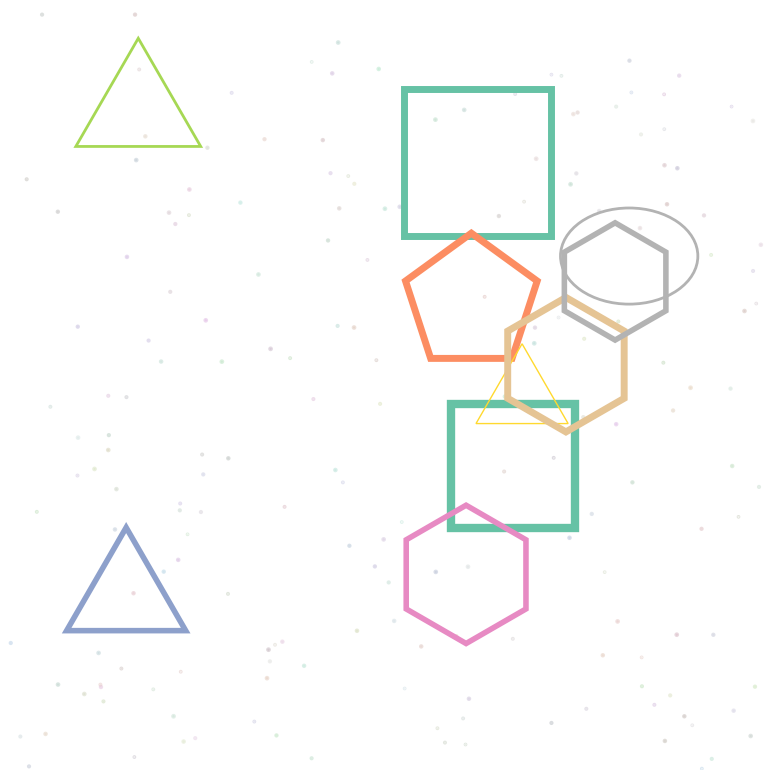[{"shape": "square", "thickness": 2.5, "radius": 0.48, "center": [0.62, 0.789]}, {"shape": "square", "thickness": 3, "radius": 0.4, "center": [0.666, 0.395]}, {"shape": "pentagon", "thickness": 2.5, "radius": 0.45, "center": [0.612, 0.607]}, {"shape": "triangle", "thickness": 2, "radius": 0.45, "center": [0.164, 0.226]}, {"shape": "hexagon", "thickness": 2, "radius": 0.45, "center": [0.605, 0.254]}, {"shape": "triangle", "thickness": 1, "radius": 0.47, "center": [0.18, 0.857]}, {"shape": "triangle", "thickness": 0.5, "radius": 0.35, "center": [0.678, 0.484]}, {"shape": "hexagon", "thickness": 2.5, "radius": 0.44, "center": [0.735, 0.526]}, {"shape": "hexagon", "thickness": 2, "radius": 0.38, "center": [0.799, 0.635]}, {"shape": "oval", "thickness": 1, "radius": 0.45, "center": [0.817, 0.667]}]